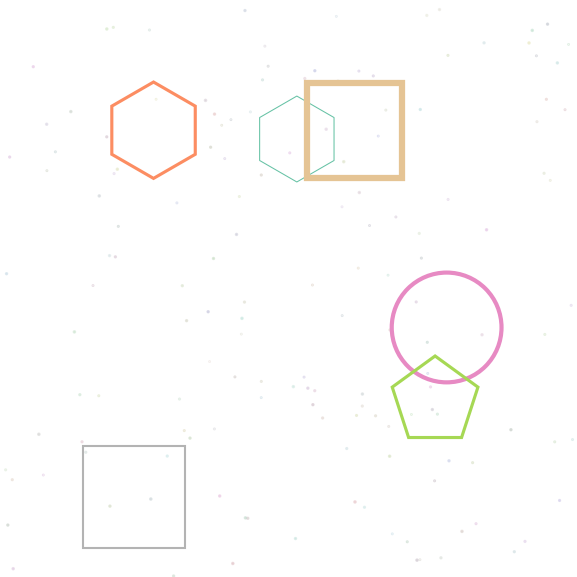[{"shape": "hexagon", "thickness": 0.5, "radius": 0.37, "center": [0.514, 0.758]}, {"shape": "hexagon", "thickness": 1.5, "radius": 0.42, "center": [0.266, 0.774]}, {"shape": "circle", "thickness": 2, "radius": 0.48, "center": [0.773, 0.432]}, {"shape": "pentagon", "thickness": 1.5, "radius": 0.39, "center": [0.753, 0.305]}, {"shape": "square", "thickness": 3, "radius": 0.41, "center": [0.614, 0.773]}, {"shape": "square", "thickness": 1, "radius": 0.44, "center": [0.232, 0.139]}]